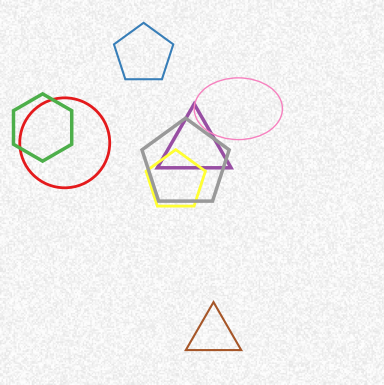[{"shape": "circle", "thickness": 2, "radius": 0.58, "center": [0.168, 0.629]}, {"shape": "pentagon", "thickness": 1.5, "radius": 0.41, "center": [0.373, 0.86]}, {"shape": "hexagon", "thickness": 2.5, "radius": 0.44, "center": [0.111, 0.669]}, {"shape": "triangle", "thickness": 2.5, "radius": 0.55, "center": [0.504, 0.619]}, {"shape": "pentagon", "thickness": 2, "radius": 0.41, "center": [0.456, 0.53]}, {"shape": "triangle", "thickness": 1.5, "radius": 0.42, "center": [0.555, 0.132]}, {"shape": "oval", "thickness": 1, "radius": 0.57, "center": [0.619, 0.718]}, {"shape": "pentagon", "thickness": 2.5, "radius": 0.6, "center": [0.482, 0.574]}]